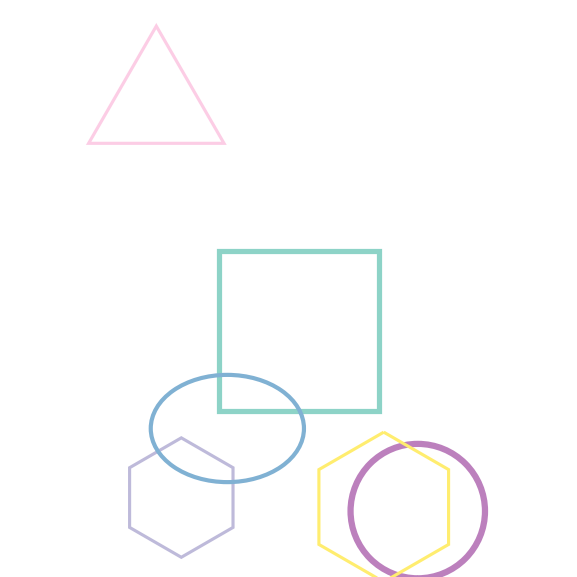[{"shape": "square", "thickness": 2.5, "radius": 0.69, "center": [0.517, 0.426]}, {"shape": "hexagon", "thickness": 1.5, "radius": 0.52, "center": [0.314, 0.138]}, {"shape": "oval", "thickness": 2, "radius": 0.66, "center": [0.394, 0.257]}, {"shape": "triangle", "thickness": 1.5, "radius": 0.68, "center": [0.271, 0.819]}, {"shape": "circle", "thickness": 3, "radius": 0.58, "center": [0.723, 0.114]}, {"shape": "hexagon", "thickness": 1.5, "radius": 0.65, "center": [0.664, 0.121]}]